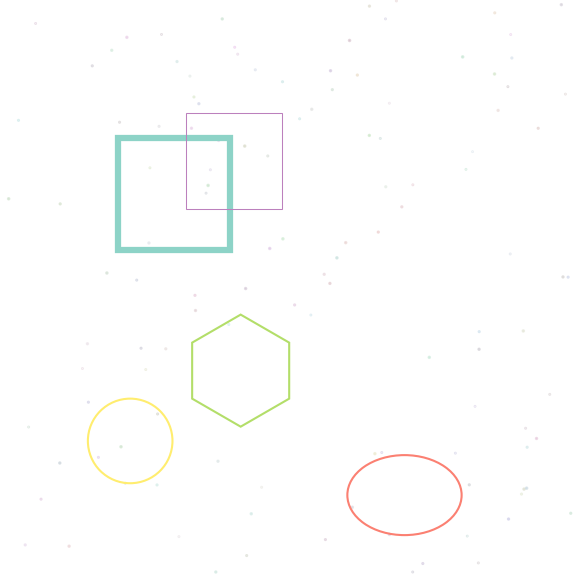[{"shape": "square", "thickness": 3, "radius": 0.49, "center": [0.301, 0.664]}, {"shape": "oval", "thickness": 1, "radius": 0.49, "center": [0.7, 0.142]}, {"shape": "hexagon", "thickness": 1, "radius": 0.49, "center": [0.417, 0.357]}, {"shape": "square", "thickness": 0.5, "radius": 0.42, "center": [0.405, 0.72]}, {"shape": "circle", "thickness": 1, "radius": 0.37, "center": [0.225, 0.236]}]